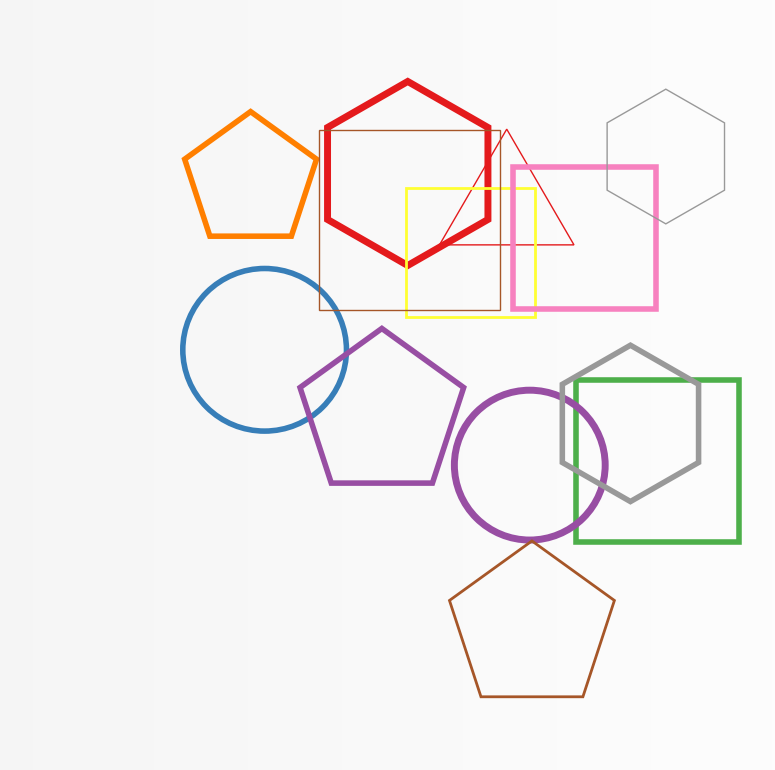[{"shape": "triangle", "thickness": 0.5, "radius": 0.5, "center": [0.654, 0.732]}, {"shape": "hexagon", "thickness": 2.5, "radius": 0.6, "center": [0.526, 0.775]}, {"shape": "circle", "thickness": 2, "radius": 0.53, "center": [0.341, 0.546]}, {"shape": "square", "thickness": 2, "radius": 0.53, "center": [0.848, 0.401]}, {"shape": "circle", "thickness": 2.5, "radius": 0.49, "center": [0.684, 0.396]}, {"shape": "pentagon", "thickness": 2, "radius": 0.56, "center": [0.493, 0.462]}, {"shape": "pentagon", "thickness": 2, "radius": 0.45, "center": [0.323, 0.766]}, {"shape": "square", "thickness": 1, "radius": 0.42, "center": [0.607, 0.672]}, {"shape": "square", "thickness": 0.5, "radius": 0.58, "center": [0.529, 0.715]}, {"shape": "pentagon", "thickness": 1, "radius": 0.56, "center": [0.686, 0.186]}, {"shape": "square", "thickness": 2, "radius": 0.46, "center": [0.754, 0.691]}, {"shape": "hexagon", "thickness": 0.5, "radius": 0.44, "center": [0.859, 0.797]}, {"shape": "hexagon", "thickness": 2, "radius": 0.51, "center": [0.813, 0.45]}]